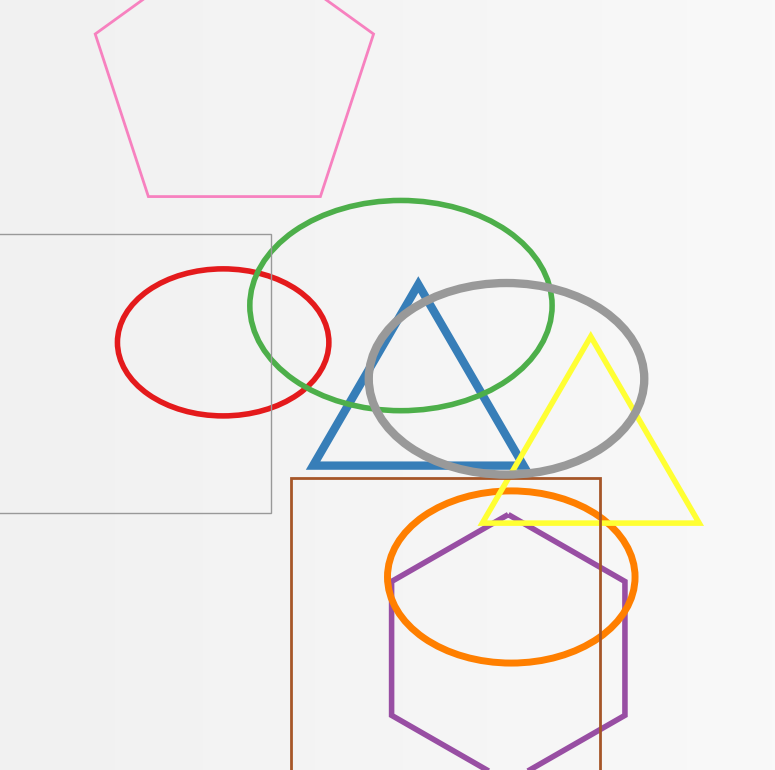[{"shape": "oval", "thickness": 2, "radius": 0.68, "center": [0.288, 0.555]}, {"shape": "triangle", "thickness": 3, "radius": 0.78, "center": [0.54, 0.474]}, {"shape": "oval", "thickness": 2, "radius": 0.98, "center": [0.517, 0.603]}, {"shape": "hexagon", "thickness": 2, "radius": 0.87, "center": [0.656, 0.158]}, {"shape": "oval", "thickness": 2.5, "radius": 0.8, "center": [0.66, 0.251]}, {"shape": "triangle", "thickness": 2, "radius": 0.81, "center": [0.762, 0.401]}, {"shape": "square", "thickness": 1, "radius": 1.0, "center": [0.575, 0.18]}, {"shape": "pentagon", "thickness": 1, "radius": 0.94, "center": [0.302, 0.897]}, {"shape": "square", "thickness": 0.5, "radius": 0.91, "center": [0.168, 0.515]}, {"shape": "oval", "thickness": 3, "radius": 0.89, "center": [0.654, 0.508]}]